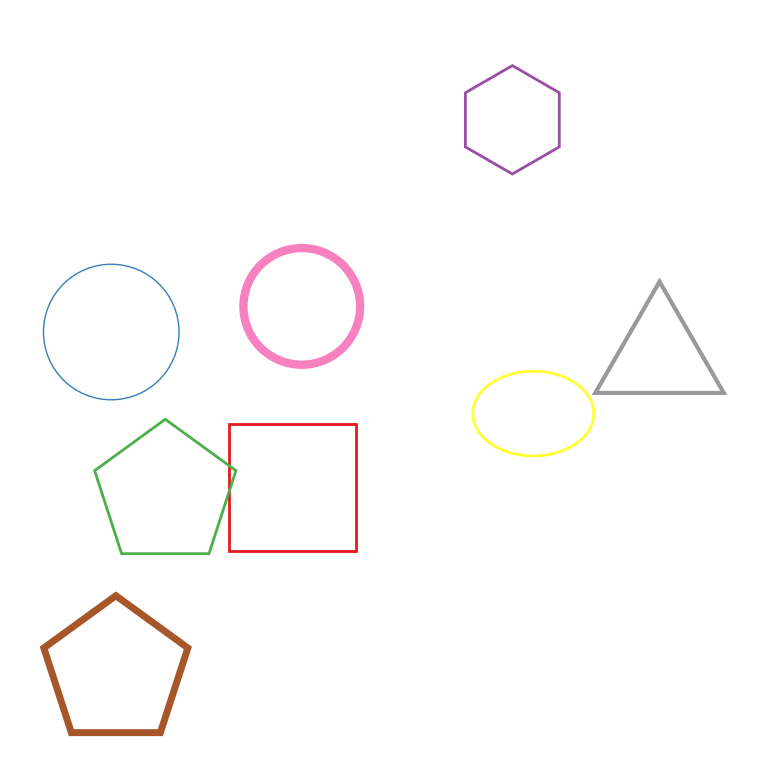[{"shape": "square", "thickness": 1, "radius": 0.41, "center": [0.38, 0.366]}, {"shape": "circle", "thickness": 0.5, "radius": 0.44, "center": [0.144, 0.569]}, {"shape": "pentagon", "thickness": 1, "radius": 0.48, "center": [0.215, 0.359]}, {"shape": "hexagon", "thickness": 1, "radius": 0.35, "center": [0.665, 0.844]}, {"shape": "oval", "thickness": 1, "radius": 0.39, "center": [0.693, 0.463]}, {"shape": "pentagon", "thickness": 2.5, "radius": 0.49, "center": [0.15, 0.128]}, {"shape": "circle", "thickness": 3, "radius": 0.38, "center": [0.392, 0.602]}, {"shape": "triangle", "thickness": 1.5, "radius": 0.48, "center": [0.857, 0.538]}]